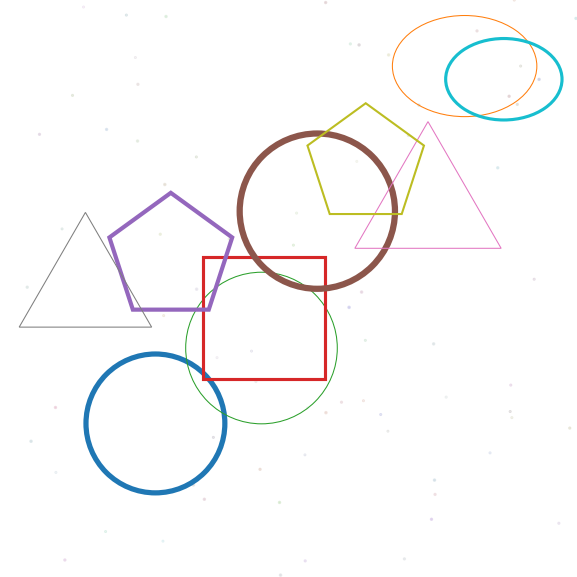[{"shape": "circle", "thickness": 2.5, "radius": 0.6, "center": [0.269, 0.266]}, {"shape": "oval", "thickness": 0.5, "radius": 0.63, "center": [0.805, 0.885]}, {"shape": "circle", "thickness": 0.5, "radius": 0.66, "center": [0.453, 0.396]}, {"shape": "square", "thickness": 1.5, "radius": 0.53, "center": [0.457, 0.448]}, {"shape": "pentagon", "thickness": 2, "radius": 0.56, "center": [0.296, 0.553]}, {"shape": "circle", "thickness": 3, "radius": 0.67, "center": [0.549, 0.634]}, {"shape": "triangle", "thickness": 0.5, "radius": 0.73, "center": [0.741, 0.642]}, {"shape": "triangle", "thickness": 0.5, "radius": 0.66, "center": [0.148, 0.499]}, {"shape": "pentagon", "thickness": 1, "radius": 0.53, "center": [0.633, 0.714]}, {"shape": "oval", "thickness": 1.5, "radius": 0.5, "center": [0.872, 0.862]}]